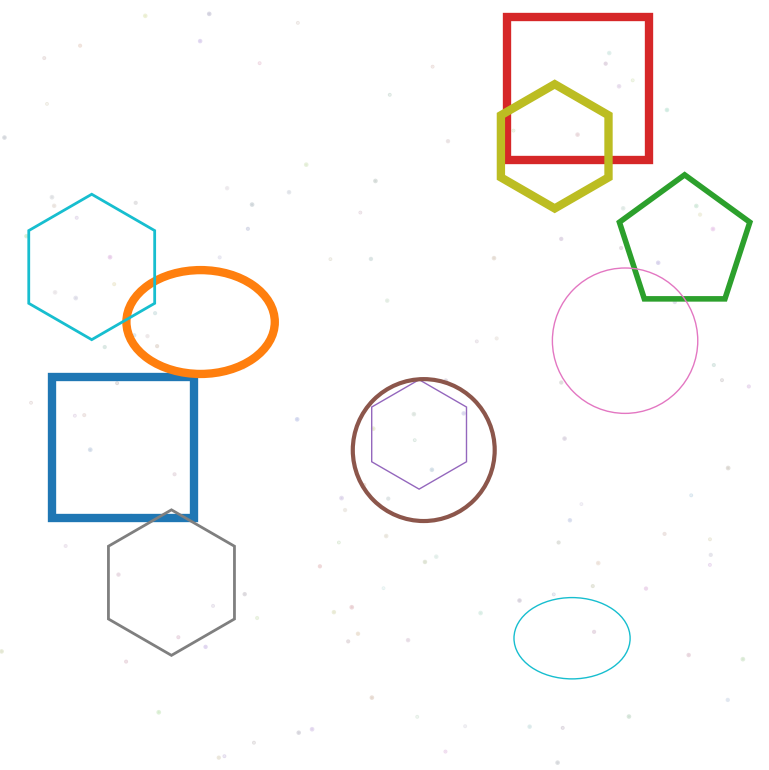[{"shape": "square", "thickness": 3, "radius": 0.46, "center": [0.16, 0.419]}, {"shape": "oval", "thickness": 3, "radius": 0.48, "center": [0.261, 0.582]}, {"shape": "pentagon", "thickness": 2, "radius": 0.45, "center": [0.889, 0.684]}, {"shape": "square", "thickness": 3, "radius": 0.46, "center": [0.751, 0.885]}, {"shape": "hexagon", "thickness": 0.5, "radius": 0.36, "center": [0.544, 0.436]}, {"shape": "circle", "thickness": 1.5, "radius": 0.46, "center": [0.55, 0.415]}, {"shape": "circle", "thickness": 0.5, "radius": 0.47, "center": [0.812, 0.558]}, {"shape": "hexagon", "thickness": 1, "radius": 0.47, "center": [0.223, 0.243]}, {"shape": "hexagon", "thickness": 3, "radius": 0.4, "center": [0.72, 0.81]}, {"shape": "oval", "thickness": 0.5, "radius": 0.38, "center": [0.743, 0.171]}, {"shape": "hexagon", "thickness": 1, "radius": 0.47, "center": [0.119, 0.653]}]